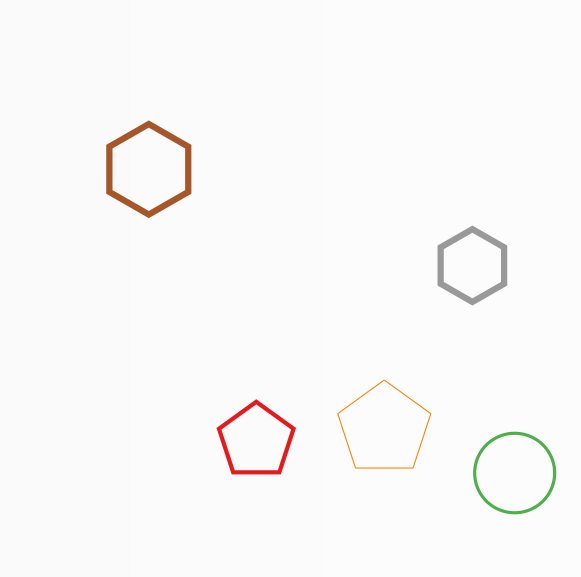[{"shape": "pentagon", "thickness": 2, "radius": 0.34, "center": [0.441, 0.236]}, {"shape": "circle", "thickness": 1.5, "radius": 0.34, "center": [0.885, 0.18]}, {"shape": "pentagon", "thickness": 0.5, "radius": 0.42, "center": [0.661, 0.257]}, {"shape": "hexagon", "thickness": 3, "radius": 0.39, "center": [0.256, 0.706]}, {"shape": "hexagon", "thickness": 3, "radius": 0.32, "center": [0.813, 0.539]}]